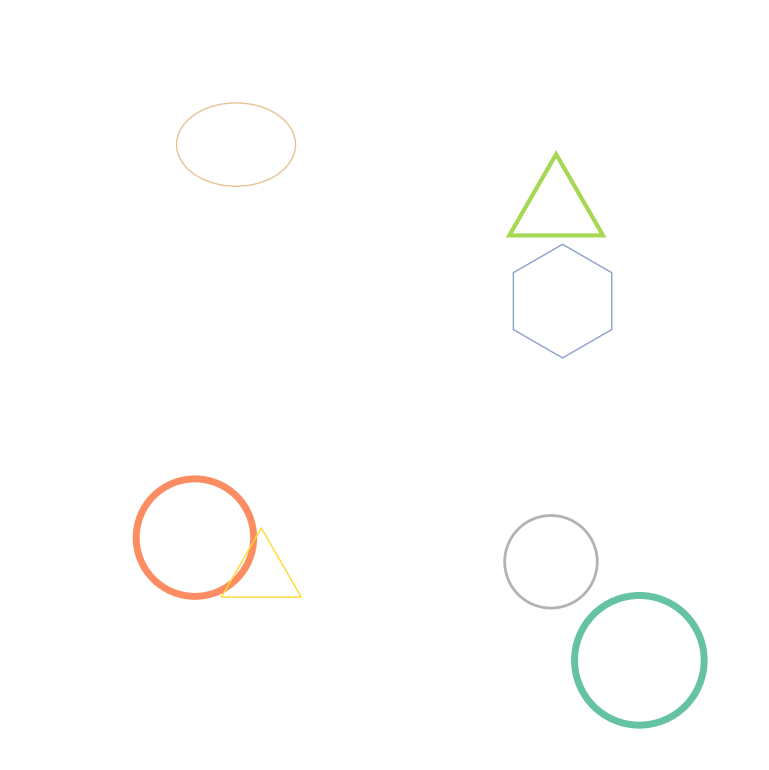[{"shape": "circle", "thickness": 2.5, "radius": 0.42, "center": [0.83, 0.142]}, {"shape": "circle", "thickness": 2.5, "radius": 0.38, "center": [0.253, 0.302]}, {"shape": "hexagon", "thickness": 0.5, "radius": 0.37, "center": [0.731, 0.609]}, {"shape": "triangle", "thickness": 1.5, "radius": 0.35, "center": [0.722, 0.729]}, {"shape": "triangle", "thickness": 0.5, "radius": 0.3, "center": [0.339, 0.254]}, {"shape": "oval", "thickness": 0.5, "radius": 0.39, "center": [0.307, 0.812]}, {"shape": "circle", "thickness": 1, "radius": 0.3, "center": [0.716, 0.27]}]